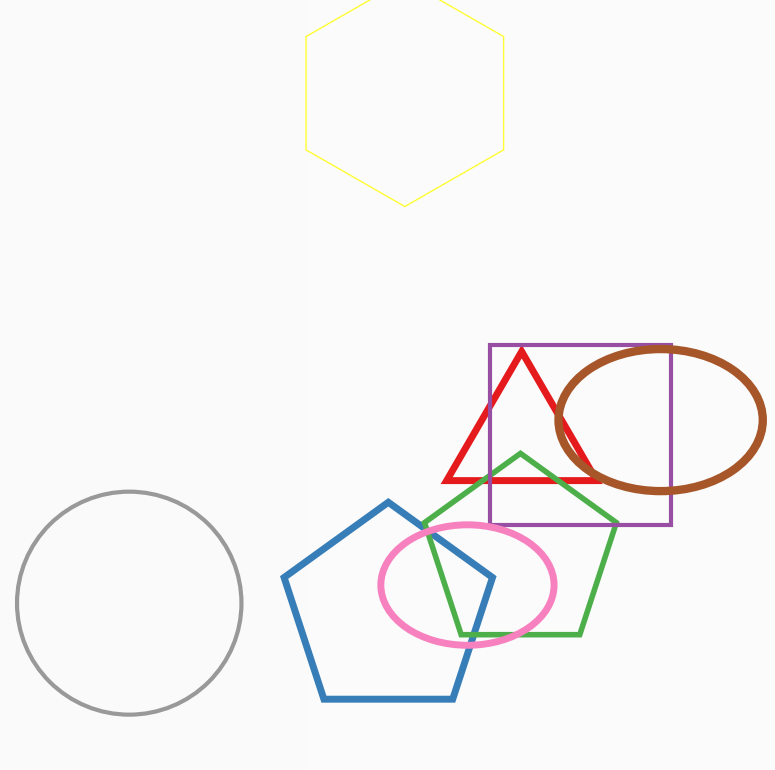[{"shape": "triangle", "thickness": 2.5, "radius": 0.56, "center": [0.673, 0.432]}, {"shape": "pentagon", "thickness": 2.5, "radius": 0.71, "center": [0.501, 0.206]}, {"shape": "pentagon", "thickness": 2, "radius": 0.65, "center": [0.672, 0.281]}, {"shape": "square", "thickness": 1.5, "radius": 0.58, "center": [0.749, 0.436]}, {"shape": "hexagon", "thickness": 0.5, "radius": 0.74, "center": [0.522, 0.879]}, {"shape": "oval", "thickness": 3, "radius": 0.66, "center": [0.852, 0.454]}, {"shape": "oval", "thickness": 2.5, "radius": 0.56, "center": [0.603, 0.24]}, {"shape": "circle", "thickness": 1.5, "radius": 0.72, "center": [0.167, 0.217]}]